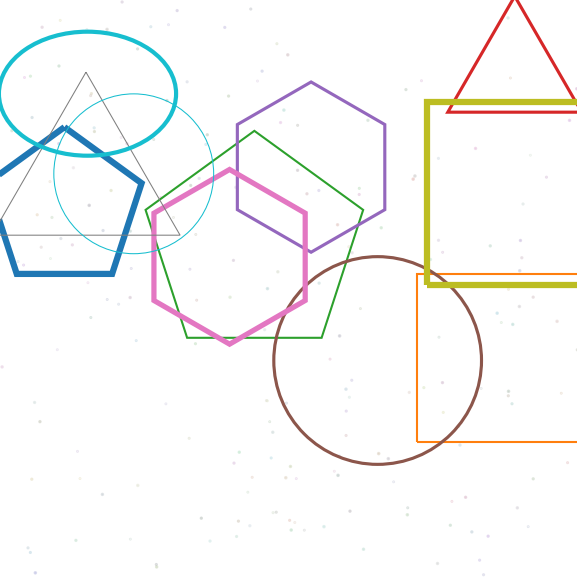[{"shape": "pentagon", "thickness": 3, "radius": 0.7, "center": [0.112, 0.638]}, {"shape": "square", "thickness": 1, "radius": 0.73, "center": [0.868, 0.38]}, {"shape": "pentagon", "thickness": 1, "radius": 0.99, "center": [0.44, 0.574]}, {"shape": "triangle", "thickness": 1.5, "radius": 0.67, "center": [0.891, 0.872]}, {"shape": "hexagon", "thickness": 1.5, "radius": 0.74, "center": [0.539, 0.71]}, {"shape": "circle", "thickness": 1.5, "radius": 0.9, "center": [0.654, 0.375]}, {"shape": "hexagon", "thickness": 2.5, "radius": 0.76, "center": [0.398, 0.554]}, {"shape": "triangle", "thickness": 0.5, "radius": 0.94, "center": [0.149, 0.686]}, {"shape": "square", "thickness": 3, "radius": 0.79, "center": [0.898, 0.664]}, {"shape": "circle", "thickness": 0.5, "radius": 0.69, "center": [0.232, 0.698]}, {"shape": "oval", "thickness": 2, "radius": 0.77, "center": [0.152, 0.837]}]